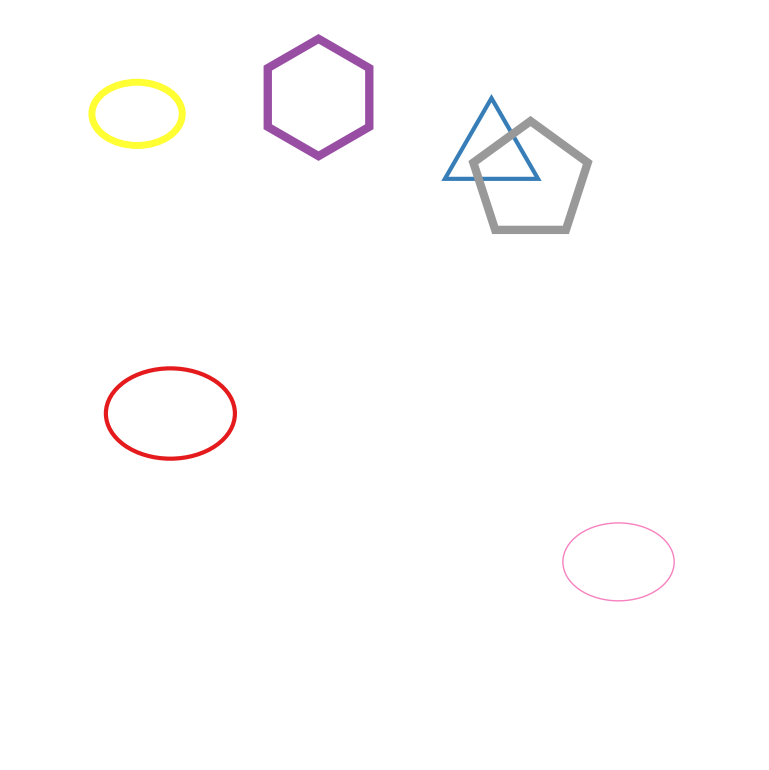[{"shape": "oval", "thickness": 1.5, "radius": 0.42, "center": [0.221, 0.463]}, {"shape": "triangle", "thickness": 1.5, "radius": 0.35, "center": [0.638, 0.803]}, {"shape": "hexagon", "thickness": 3, "radius": 0.38, "center": [0.414, 0.873]}, {"shape": "oval", "thickness": 2.5, "radius": 0.29, "center": [0.178, 0.852]}, {"shape": "oval", "thickness": 0.5, "radius": 0.36, "center": [0.803, 0.27]}, {"shape": "pentagon", "thickness": 3, "radius": 0.39, "center": [0.689, 0.765]}]